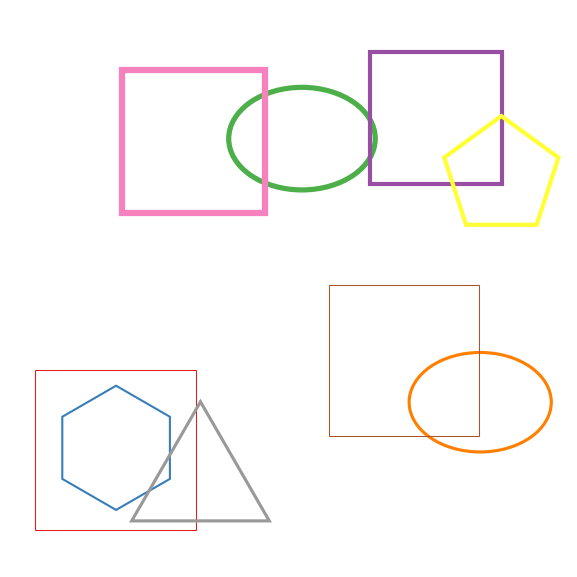[{"shape": "square", "thickness": 0.5, "radius": 0.7, "center": [0.2, 0.22]}, {"shape": "hexagon", "thickness": 1, "radius": 0.54, "center": [0.201, 0.224]}, {"shape": "oval", "thickness": 2.5, "radius": 0.63, "center": [0.523, 0.759]}, {"shape": "square", "thickness": 2, "radius": 0.57, "center": [0.755, 0.795]}, {"shape": "oval", "thickness": 1.5, "radius": 0.62, "center": [0.832, 0.303]}, {"shape": "pentagon", "thickness": 2, "radius": 0.52, "center": [0.868, 0.694]}, {"shape": "square", "thickness": 0.5, "radius": 0.65, "center": [0.7, 0.375]}, {"shape": "square", "thickness": 3, "radius": 0.62, "center": [0.335, 0.753]}, {"shape": "triangle", "thickness": 1.5, "radius": 0.69, "center": [0.347, 0.166]}]